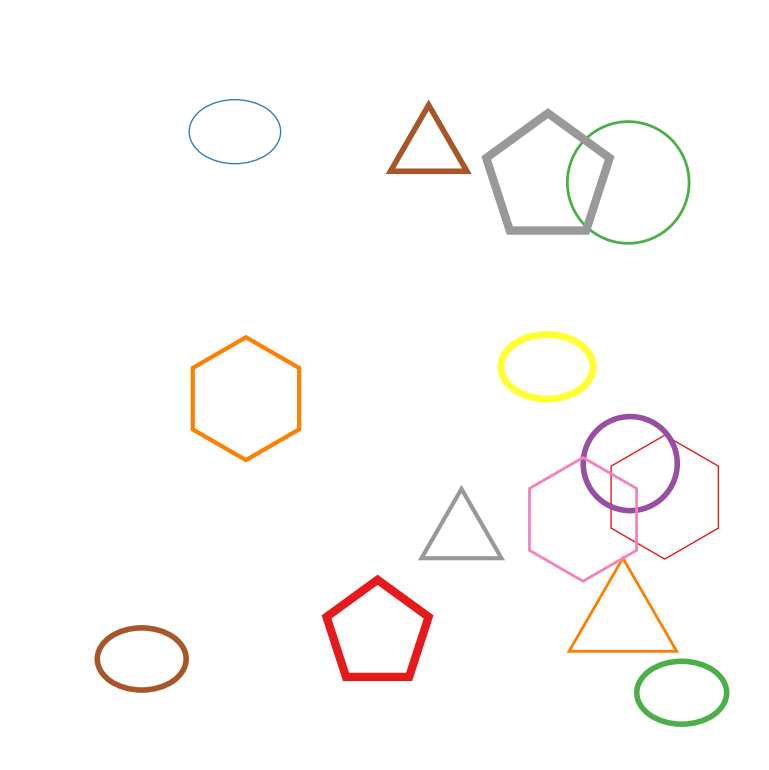[{"shape": "hexagon", "thickness": 0.5, "radius": 0.4, "center": [0.863, 0.354]}, {"shape": "pentagon", "thickness": 3, "radius": 0.35, "center": [0.49, 0.177]}, {"shape": "oval", "thickness": 0.5, "radius": 0.3, "center": [0.305, 0.829]}, {"shape": "circle", "thickness": 1, "radius": 0.4, "center": [0.816, 0.763]}, {"shape": "oval", "thickness": 2, "radius": 0.29, "center": [0.885, 0.1]}, {"shape": "circle", "thickness": 2, "radius": 0.31, "center": [0.818, 0.398]}, {"shape": "triangle", "thickness": 1, "radius": 0.4, "center": [0.809, 0.194]}, {"shape": "hexagon", "thickness": 1.5, "radius": 0.4, "center": [0.319, 0.482]}, {"shape": "oval", "thickness": 2.5, "radius": 0.3, "center": [0.71, 0.524]}, {"shape": "triangle", "thickness": 2, "radius": 0.29, "center": [0.557, 0.806]}, {"shape": "oval", "thickness": 2, "radius": 0.29, "center": [0.184, 0.144]}, {"shape": "hexagon", "thickness": 1, "radius": 0.4, "center": [0.757, 0.325]}, {"shape": "pentagon", "thickness": 3, "radius": 0.42, "center": [0.712, 0.769]}, {"shape": "triangle", "thickness": 1.5, "radius": 0.3, "center": [0.599, 0.305]}]